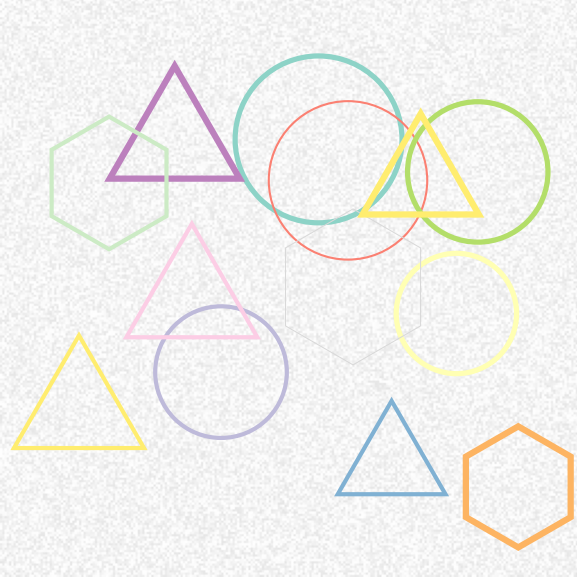[{"shape": "circle", "thickness": 2.5, "radius": 0.72, "center": [0.552, 0.758]}, {"shape": "circle", "thickness": 2.5, "radius": 0.52, "center": [0.79, 0.456]}, {"shape": "circle", "thickness": 2, "radius": 0.57, "center": [0.383, 0.355]}, {"shape": "circle", "thickness": 1, "radius": 0.69, "center": [0.603, 0.687]}, {"shape": "triangle", "thickness": 2, "radius": 0.54, "center": [0.678, 0.197]}, {"shape": "hexagon", "thickness": 3, "radius": 0.52, "center": [0.897, 0.156]}, {"shape": "circle", "thickness": 2.5, "radius": 0.61, "center": [0.827, 0.701]}, {"shape": "triangle", "thickness": 2, "radius": 0.65, "center": [0.332, 0.481]}, {"shape": "hexagon", "thickness": 0.5, "radius": 0.68, "center": [0.611, 0.502]}, {"shape": "triangle", "thickness": 3, "radius": 0.65, "center": [0.302, 0.755]}, {"shape": "hexagon", "thickness": 2, "radius": 0.57, "center": [0.189, 0.682]}, {"shape": "triangle", "thickness": 3, "radius": 0.58, "center": [0.728, 0.686]}, {"shape": "triangle", "thickness": 2, "radius": 0.65, "center": [0.137, 0.288]}]